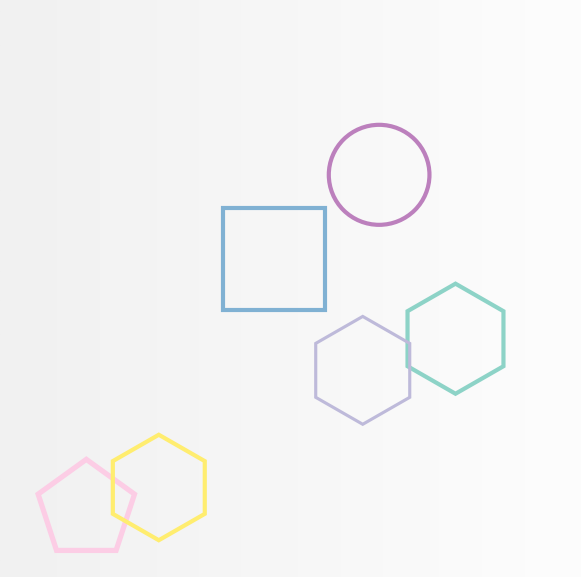[{"shape": "hexagon", "thickness": 2, "radius": 0.48, "center": [0.784, 0.413]}, {"shape": "hexagon", "thickness": 1.5, "radius": 0.47, "center": [0.624, 0.358]}, {"shape": "square", "thickness": 2, "radius": 0.44, "center": [0.471, 0.55]}, {"shape": "pentagon", "thickness": 2.5, "radius": 0.44, "center": [0.148, 0.117]}, {"shape": "circle", "thickness": 2, "radius": 0.43, "center": [0.652, 0.696]}, {"shape": "hexagon", "thickness": 2, "radius": 0.46, "center": [0.273, 0.155]}]